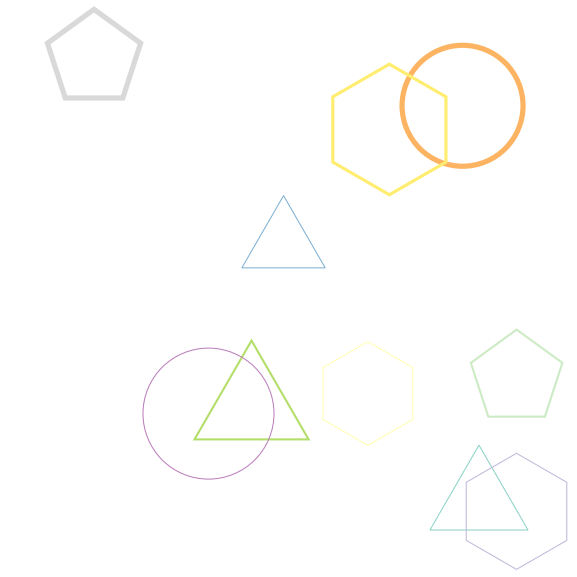[{"shape": "triangle", "thickness": 0.5, "radius": 0.49, "center": [0.829, 0.13]}, {"shape": "hexagon", "thickness": 0.5, "radius": 0.45, "center": [0.637, 0.318]}, {"shape": "hexagon", "thickness": 0.5, "radius": 0.5, "center": [0.894, 0.114]}, {"shape": "triangle", "thickness": 0.5, "radius": 0.42, "center": [0.491, 0.577]}, {"shape": "circle", "thickness": 2.5, "radius": 0.52, "center": [0.801, 0.816]}, {"shape": "triangle", "thickness": 1, "radius": 0.57, "center": [0.436, 0.295]}, {"shape": "pentagon", "thickness": 2.5, "radius": 0.42, "center": [0.163, 0.898]}, {"shape": "circle", "thickness": 0.5, "radius": 0.57, "center": [0.361, 0.283]}, {"shape": "pentagon", "thickness": 1, "radius": 0.42, "center": [0.895, 0.345]}, {"shape": "hexagon", "thickness": 1.5, "radius": 0.57, "center": [0.674, 0.775]}]